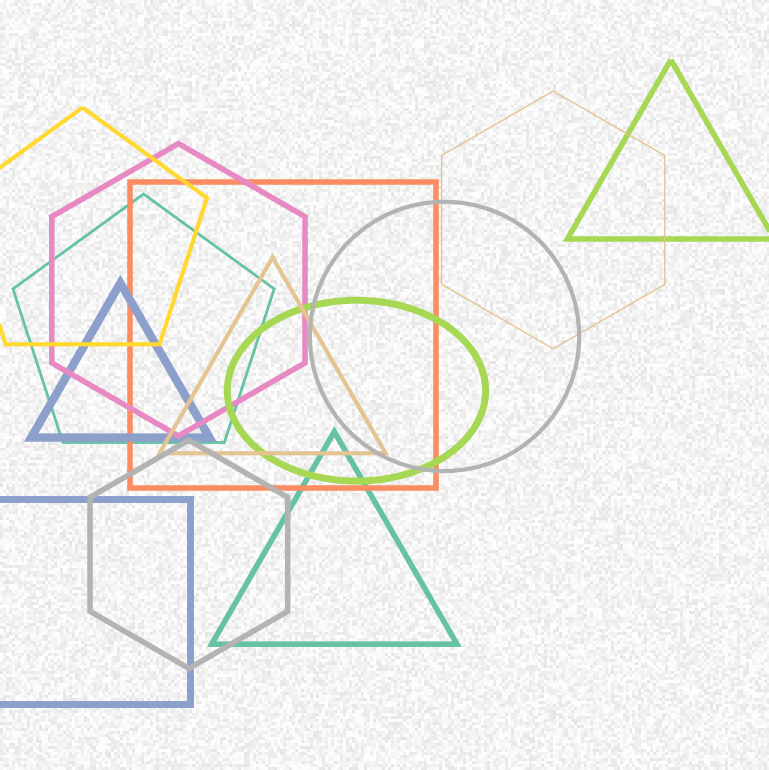[{"shape": "pentagon", "thickness": 1, "radius": 0.89, "center": [0.186, 0.57]}, {"shape": "triangle", "thickness": 2, "radius": 0.92, "center": [0.434, 0.255]}, {"shape": "square", "thickness": 2, "radius": 0.99, "center": [0.368, 0.565]}, {"shape": "triangle", "thickness": 3, "radius": 0.67, "center": [0.156, 0.499]}, {"shape": "square", "thickness": 2.5, "radius": 0.67, "center": [0.114, 0.219]}, {"shape": "hexagon", "thickness": 2, "radius": 0.95, "center": [0.232, 0.624]}, {"shape": "oval", "thickness": 2.5, "radius": 0.84, "center": [0.463, 0.493]}, {"shape": "triangle", "thickness": 2, "radius": 0.78, "center": [0.871, 0.767]}, {"shape": "pentagon", "thickness": 1.5, "radius": 0.85, "center": [0.107, 0.69]}, {"shape": "hexagon", "thickness": 0.5, "radius": 0.84, "center": [0.718, 0.714]}, {"shape": "triangle", "thickness": 1.5, "radius": 0.85, "center": [0.354, 0.496]}, {"shape": "circle", "thickness": 1.5, "radius": 0.87, "center": [0.577, 0.563]}, {"shape": "hexagon", "thickness": 2, "radius": 0.74, "center": [0.245, 0.28]}]